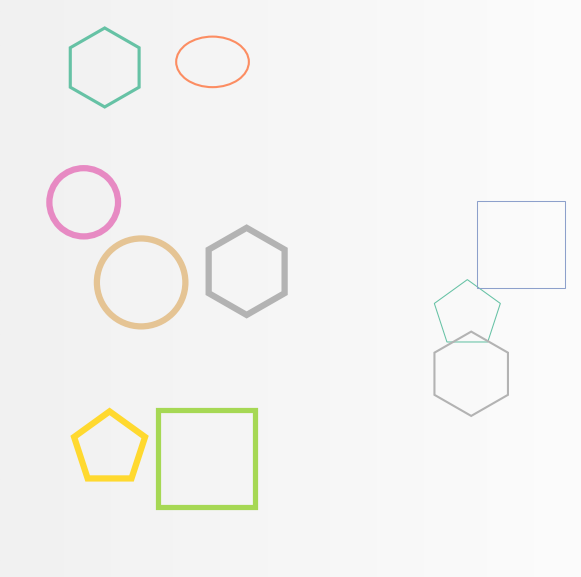[{"shape": "pentagon", "thickness": 0.5, "radius": 0.3, "center": [0.804, 0.455]}, {"shape": "hexagon", "thickness": 1.5, "radius": 0.34, "center": [0.18, 0.882]}, {"shape": "oval", "thickness": 1, "radius": 0.31, "center": [0.366, 0.892]}, {"shape": "square", "thickness": 0.5, "radius": 0.38, "center": [0.896, 0.576]}, {"shape": "circle", "thickness": 3, "radius": 0.3, "center": [0.144, 0.649]}, {"shape": "square", "thickness": 2.5, "radius": 0.42, "center": [0.355, 0.206]}, {"shape": "pentagon", "thickness": 3, "radius": 0.32, "center": [0.189, 0.223]}, {"shape": "circle", "thickness": 3, "radius": 0.38, "center": [0.243, 0.51]}, {"shape": "hexagon", "thickness": 3, "radius": 0.38, "center": [0.424, 0.529]}, {"shape": "hexagon", "thickness": 1, "radius": 0.37, "center": [0.811, 0.352]}]